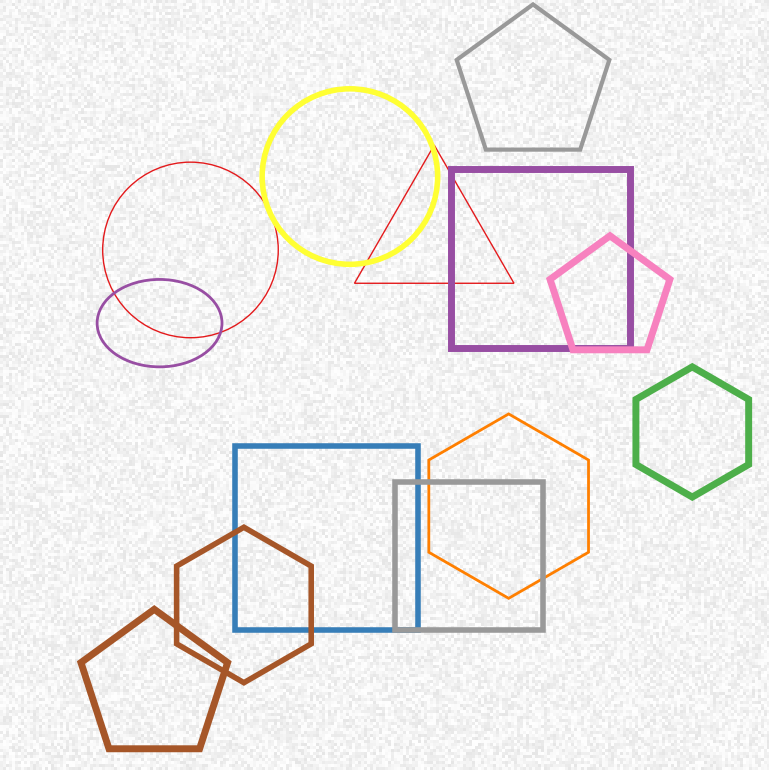[{"shape": "circle", "thickness": 0.5, "radius": 0.57, "center": [0.247, 0.675]}, {"shape": "triangle", "thickness": 0.5, "radius": 0.6, "center": [0.564, 0.692]}, {"shape": "square", "thickness": 2, "radius": 0.6, "center": [0.424, 0.301]}, {"shape": "hexagon", "thickness": 2.5, "radius": 0.42, "center": [0.899, 0.439]}, {"shape": "square", "thickness": 2.5, "radius": 0.58, "center": [0.702, 0.664]}, {"shape": "oval", "thickness": 1, "radius": 0.41, "center": [0.207, 0.58]}, {"shape": "hexagon", "thickness": 1, "radius": 0.6, "center": [0.661, 0.343]}, {"shape": "circle", "thickness": 2, "radius": 0.57, "center": [0.454, 0.771]}, {"shape": "pentagon", "thickness": 2.5, "radius": 0.5, "center": [0.2, 0.109]}, {"shape": "hexagon", "thickness": 2, "radius": 0.5, "center": [0.317, 0.214]}, {"shape": "pentagon", "thickness": 2.5, "radius": 0.41, "center": [0.792, 0.612]}, {"shape": "pentagon", "thickness": 1.5, "radius": 0.52, "center": [0.692, 0.89]}, {"shape": "square", "thickness": 2, "radius": 0.48, "center": [0.609, 0.278]}]